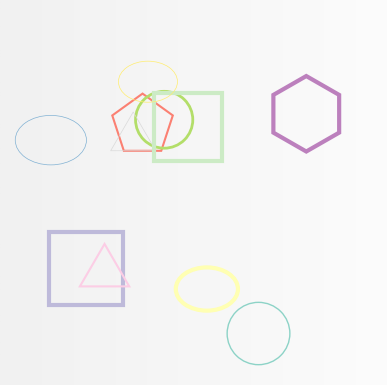[{"shape": "circle", "thickness": 1, "radius": 0.4, "center": [0.667, 0.134]}, {"shape": "oval", "thickness": 3, "radius": 0.4, "center": [0.534, 0.249]}, {"shape": "square", "thickness": 3, "radius": 0.48, "center": [0.222, 0.302]}, {"shape": "pentagon", "thickness": 1.5, "radius": 0.41, "center": [0.368, 0.675]}, {"shape": "oval", "thickness": 0.5, "radius": 0.46, "center": [0.131, 0.636]}, {"shape": "circle", "thickness": 2, "radius": 0.37, "center": [0.424, 0.689]}, {"shape": "triangle", "thickness": 1.5, "radius": 0.37, "center": [0.27, 0.293]}, {"shape": "triangle", "thickness": 0.5, "radius": 0.34, "center": [0.344, 0.642]}, {"shape": "hexagon", "thickness": 3, "radius": 0.49, "center": [0.79, 0.704]}, {"shape": "square", "thickness": 3, "radius": 0.44, "center": [0.485, 0.671]}, {"shape": "oval", "thickness": 0.5, "radius": 0.38, "center": [0.382, 0.788]}]